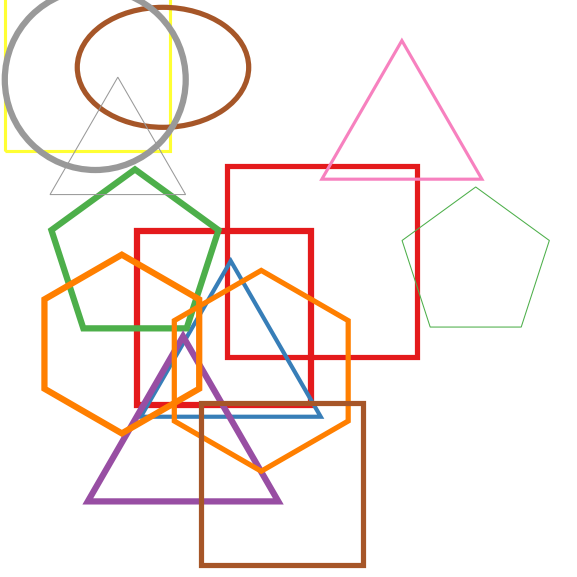[{"shape": "square", "thickness": 2.5, "radius": 0.82, "center": [0.558, 0.546]}, {"shape": "square", "thickness": 3, "radius": 0.76, "center": [0.388, 0.449]}, {"shape": "triangle", "thickness": 2, "radius": 0.9, "center": [0.4, 0.367]}, {"shape": "pentagon", "thickness": 3, "radius": 0.76, "center": [0.234, 0.554]}, {"shape": "pentagon", "thickness": 0.5, "radius": 0.67, "center": [0.824, 0.541]}, {"shape": "triangle", "thickness": 3, "radius": 0.95, "center": [0.317, 0.226]}, {"shape": "hexagon", "thickness": 2.5, "radius": 0.87, "center": [0.452, 0.357]}, {"shape": "hexagon", "thickness": 3, "radius": 0.77, "center": [0.211, 0.403]}, {"shape": "square", "thickness": 1.5, "radius": 0.72, "center": [0.152, 0.882]}, {"shape": "oval", "thickness": 2.5, "radius": 0.74, "center": [0.282, 0.883]}, {"shape": "square", "thickness": 2.5, "radius": 0.7, "center": [0.489, 0.161]}, {"shape": "triangle", "thickness": 1.5, "radius": 0.8, "center": [0.696, 0.769]}, {"shape": "circle", "thickness": 3, "radius": 0.78, "center": [0.165, 0.861]}, {"shape": "triangle", "thickness": 0.5, "radius": 0.68, "center": [0.204, 0.73]}]